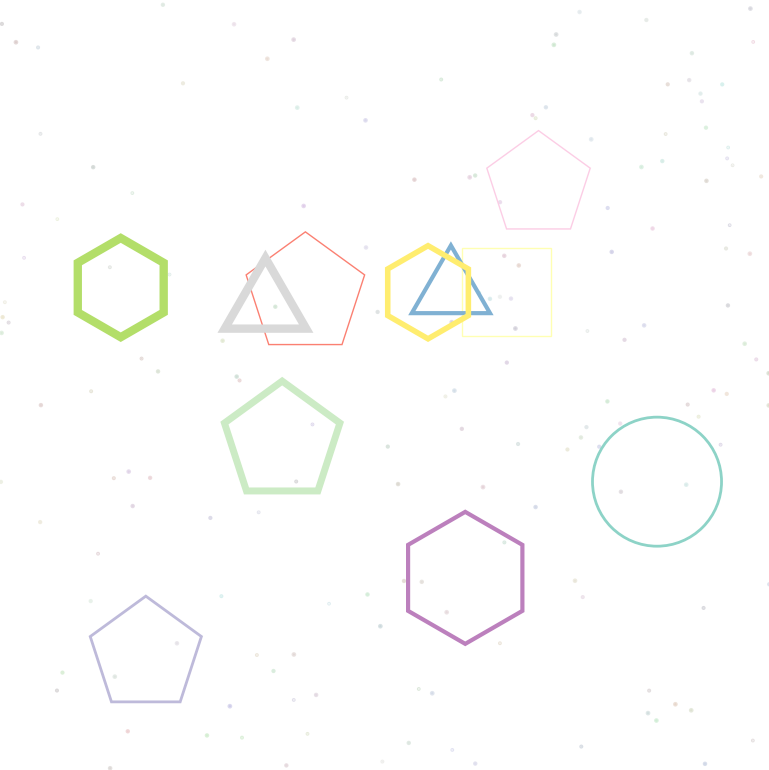[{"shape": "circle", "thickness": 1, "radius": 0.42, "center": [0.853, 0.374]}, {"shape": "square", "thickness": 0.5, "radius": 0.29, "center": [0.658, 0.621]}, {"shape": "pentagon", "thickness": 1, "radius": 0.38, "center": [0.189, 0.15]}, {"shape": "pentagon", "thickness": 0.5, "radius": 0.4, "center": [0.397, 0.618]}, {"shape": "triangle", "thickness": 1.5, "radius": 0.29, "center": [0.586, 0.623]}, {"shape": "hexagon", "thickness": 3, "radius": 0.32, "center": [0.157, 0.626]}, {"shape": "pentagon", "thickness": 0.5, "radius": 0.35, "center": [0.699, 0.76]}, {"shape": "triangle", "thickness": 3, "radius": 0.31, "center": [0.345, 0.604]}, {"shape": "hexagon", "thickness": 1.5, "radius": 0.43, "center": [0.604, 0.25]}, {"shape": "pentagon", "thickness": 2.5, "radius": 0.39, "center": [0.366, 0.426]}, {"shape": "hexagon", "thickness": 2, "radius": 0.3, "center": [0.556, 0.62]}]